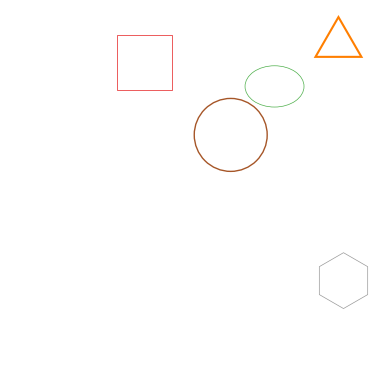[{"shape": "square", "thickness": 0.5, "radius": 0.35, "center": [0.376, 0.838]}, {"shape": "oval", "thickness": 0.5, "radius": 0.38, "center": [0.713, 0.776]}, {"shape": "triangle", "thickness": 1.5, "radius": 0.34, "center": [0.879, 0.887]}, {"shape": "circle", "thickness": 1, "radius": 0.47, "center": [0.599, 0.65]}, {"shape": "hexagon", "thickness": 0.5, "radius": 0.36, "center": [0.892, 0.271]}]